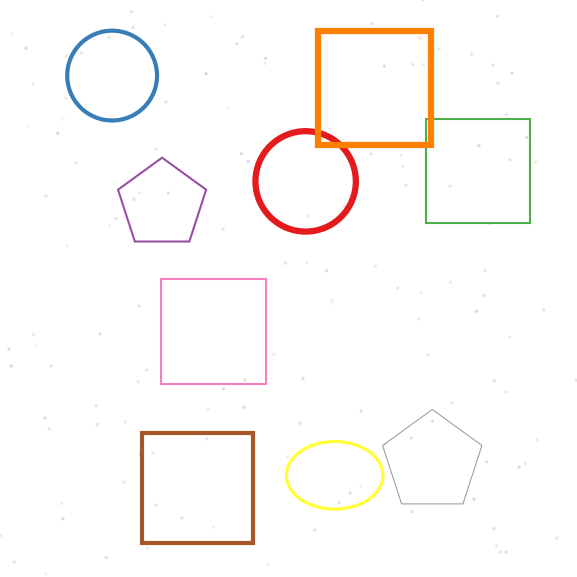[{"shape": "circle", "thickness": 3, "radius": 0.43, "center": [0.529, 0.685]}, {"shape": "circle", "thickness": 2, "radius": 0.39, "center": [0.194, 0.868]}, {"shape": "square", "thickness": 1, "radius": 0.45, "center": [0.828, 0.703]}, {"shape": "pentagon", "thickness": 1, "radius": 0.4, "center": [0.281, 0.646]}, {"shape": "square", "thickness": 3, "radius": 0.49, "center": [0.649, 0.847]}, {"shape": "oval", "thickness": 1.5, "radius": 0.42, "center": [0.58, 0.176]}, {"shape": "square", "thickness": 2, "radius": 0.48, "center": [0.342, 0.154]}, {"shape": "square", "thickness": 1, "radius": 0.45, "center": [0.369, 0.425]}, {"shape": "pentagon", "thickness": 0.5, "radius": 0.45, "center": [0.749, 0.2]}]